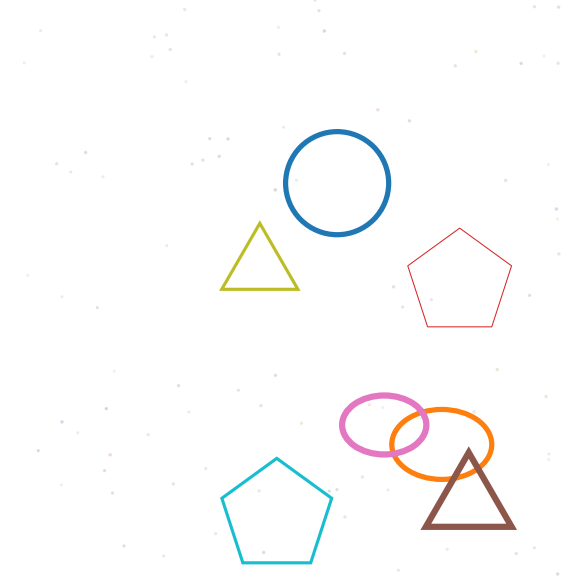[{"shape": "circle", "thickness": 2.5, "radius": 0.45, "center": [0.584, 0.682]}, {"shape": "oval", "thickness": 2.5, "radius": 0.43, "center": [0.765, 0.23]}, {"shape": "pentagon", "thickness": 0.5, "radius": 0.47, "center": [0.796, 0.51]}, {"shape": "triangle", "thickness": 3, "radius": 0.43, "center": [0.812, 0.13]}, {"shape": "oval", "thickness": 3, "radius": 0.36, "center": [0.665, 0.263]}, {"shape": "triangle", "thickness": 1.5, "radius": 0.38, "center": [0.45, 0.536]}, {"shape": "pentagon", "thickness": 1.5, "radius": 0.5, "center": [0.479, 0.105]}]